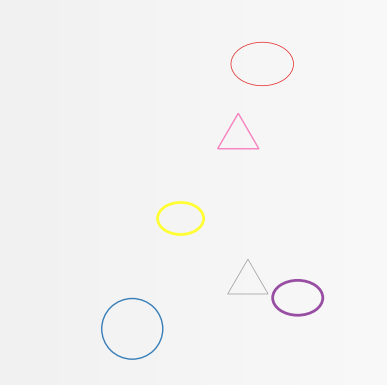[{"shape": "oval", "thickness": 0.5, "radius": 0.4, "center": [0.677, 0.834]}, {"shape": "circle", "thickness": 1, "radius": 0.39, "center": [0.341, 0.146]}, {"shape": "oval", "thickness": 2, "radius": 0.32, "center": [0.768, 0.227]}, {"shape": "oval", "thickness": 2, "radius": 0.3, "center": [0.466, 0.433]}, {"shape": "triangle", "thickness": 1, "radius": 0.31, "center": [0.615, 0.644]}, {"shape": "triangle", "thickness": 0.5, "radius": 0.3, "center": [0.64, 0.267]}]